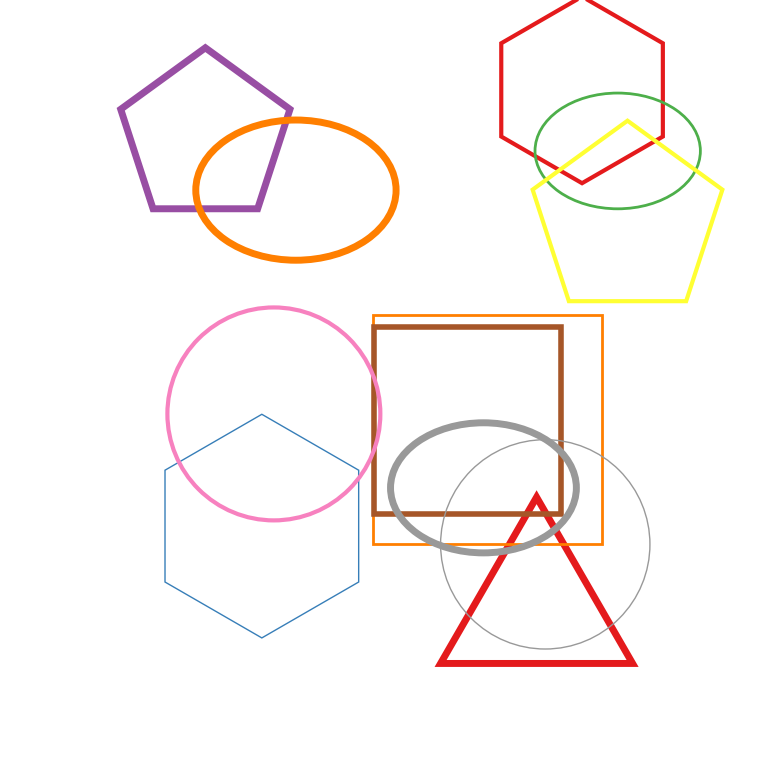[{"shape": "hexagon", "thickness": 1.5, "radius": 0.61, "center": [0.756, 0.883]}, {"shape": "triangle", "thickness": 2.5, "radius": 0.72, "center": [0.697, 0.21]}, {"shape": "hexagon", "thickness": 0.5, "radius": 0.73, "center": [0.34, 0.317]}, {"shape": "oval", "thickness": 1, "radius": 0.54, "center": [0.802, 0.804]}, {"shape": "pentagon", "thickness": 2.5, "radius": 0.58, "center": [0.267, 0.822]}, {"shape": "square", "thickness": 1, "radius": 0.74, "center": [0.633, 0.442]}, {"shape": "oval", "thickness": 2.5, "radius": 0.65, "center": [0.384, 0.753]}, {"shape": "pentagon", "thickness": 1.5, "radius": 0.65, "center": [0.815, 0.714]}, {"shape": "square", "thickness": 2, "radius": 0.61, "center": [0.607, 0.454]}, {"shape": "circle", "thickness": 1.5, "radius": 0.69, "center": [0.356, 0.462]}, {"shape": "oval", "thickness": 2.5, "radius": 0.6, "center": [0.628, 0.366]}, {"shape": "circle", "thickness": 0.5, "radius": 0.68, "center": [0.708, 0.293]}]